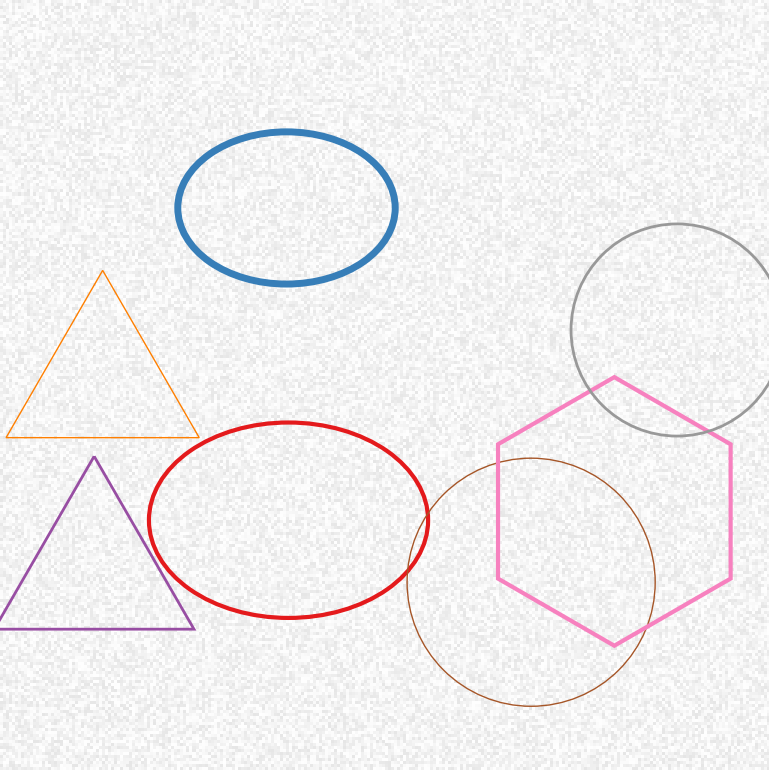[{"shape": "oval", "thickness": 1.5, "radius": 0.91, "center": [0.375, 0.324]}, {"shape": "oval", "thickness": 2.5, "radius": 0.71, "center": [0.372, 0.73]}, {"shape": "triangle", "thickness": 1, "radius": 0.75, "center": [0.122, 0.258]}, {"shape": "triangle", "thickness": 0.5, "radius": 0.72, "center": [0.133, 0.504]}, {"shape": "circle", "thickness": 0.5, "radius": 0.81, "center": [0.69, 0.244]}, {"shape": "hexagon", "thickness": 1.5, "radius": 0.87, "center": [0.798, 0.336]}, {"shape": "circle", "thickness": 1, "radius": 0.69, "center": [0.879, 0.571]}]